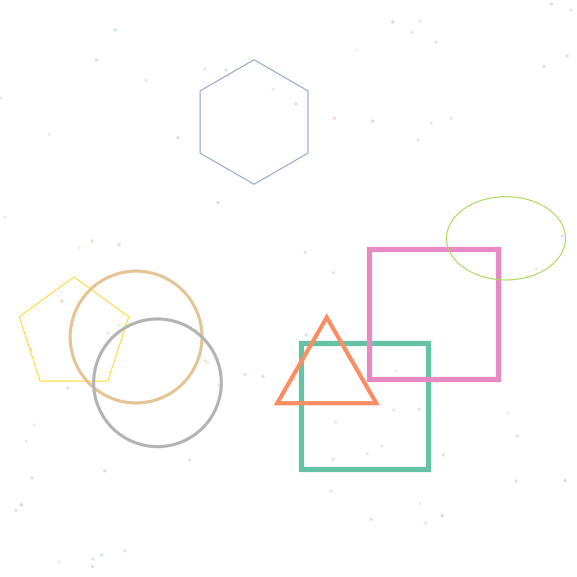[{"shape": "square", "thickness": 2.5, "radius": 0.55, "center": [0.631, 0.297]}, {"shape": "triangle", "thickness": 2, "radius": 0.5, "center": [0.566, 0.351]}, {"shape": "hexagon", "thickness": 0.5, "radius": 0.54, "center": [0.44, 0.788]}, {"shape": "square", "thickness": 2.5, "radius": 0.56, "center": [0.751, 0.455]}, {"shape": "oval", "thickness": 0.5, "radius": 0.51, "center": [0.876, 0.586]}, {"shape": "pentagon", "thickness": 0.5, "radius": 0.5, "center": [0.128, 0.42]}, {"shape": "circle", "thickness": 1.5, "radius": 0.57, "center": [0.236, 0.415]}, {"shape": "circle", "thickness": 1.5, "radius": 0.55, "center": [0.273, 0.336]}]